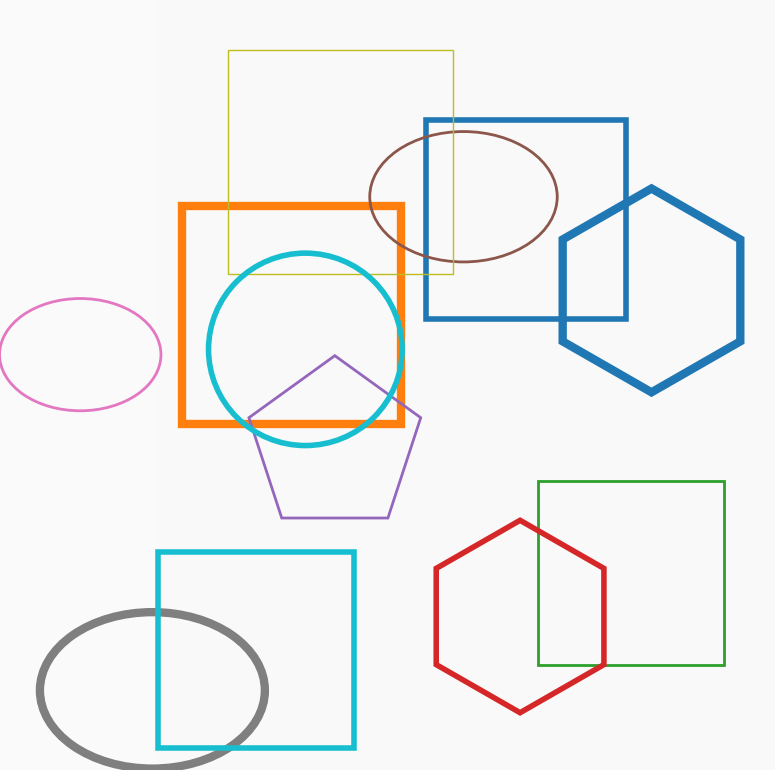[{"shape": "square", "thickness": 2, "radius": 0.65, "center": [0.679, 0.715]}, {"shape": "hexagon", "thickness": 3, "radius": 0.66, "center": [0.841, 0.623]}, {"shape": "square", "thickness": 3, "radius": 0.71, "center": [0.376, 0.592]}, {"shape": "square", "thickness": 1, "radius": 0.6, "center": [0.814, 0.256]}, {"shape": "hexagon", "thickness": 2, "radius": 0.62, "center": [0.671, 0.199]}, {"shape": "pentagon", "thickness": 1, "radius": 0.58, "center": [0.432, 0.422]}, {"shape": "oval", "thickness": 1, "radius": 0.6, "center": [0.598, 0.744]}, {"shape": "oval", "thickness": 1, "radius": 0.52, "center": [0.104, 0.539]}, {"shape": "oval", "thickness": 3, "radius": 0.73, "center": [0.197, 0.103]}, {"shape": "square", "thickness": 0.5, "radius": 0.73, "center": [0.439, 0.79]}, {"shape": "circle", "thickness": 2, "radius": 0.62, "center": [0.394, 0.546]}, {"shape": "square", "thickness": 2, "radius": 0.63, "center": [0.33, 0.156]}]